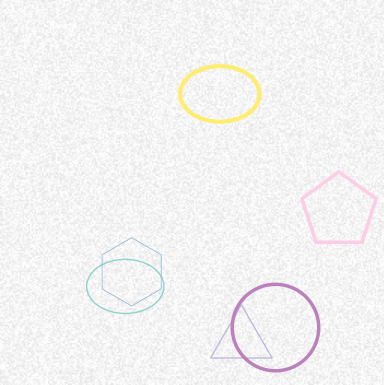[{"shape": "oval", "thickness": 1, "radius": 0.5, "center": [0.325, 0.256]}, {"shape": "triangle", "thickness": 1, "radius": 0.46, "center": [0.627, 0.116]}, {"shape": "hexagon", "thickness": 0.5, "radius": 0.44, "center": [0.342, 0.294]}, {"shape": "pentagon", "thickness": 2.5, "radius": 0.51, "center": [0.88, 0.453]}, {"shape": "circle", "thickness": 2.5, "radius": 0.56, "center": [0.716, 0.149]}, {"shape": "oval", "thickness": 3, "radius": 0.52, "center": [0.571, 0.756]}]